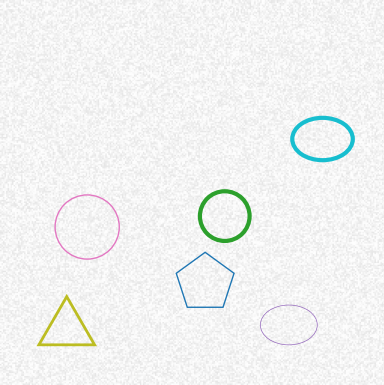[{"shape": "pentagon", "thickness": 1, "radius": 0.39, "center": [0.533, 0.266]}, {"shape": "circle", "thickness": 3, "radius": 0.32, "center": [0.584, 0.439]}, {"shape": "oval", "thickness": 0.5, "radius": 0.37, "center": [0.75, 0.156]}, {"shape": "circle", "thickness": 1, "radius": 0.42, "center": [0.226, 0.41]}, {"shape": "triangle", "thickness": 2, "radius": 0.42, "center": [0.173, 0.146]}, {"shape": "oval", "thickness": 3, "radius": 0.39, "center": [0.838, 0.639]}]